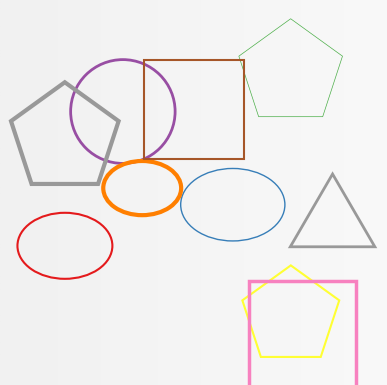[{"shape": "oval", "thickness": 1.5, "radius": 0.61, "center": [0.168, 0.362]}, {"shape": "oval", "thickness": 1, "radius": 0.67, "center": [0.601, 0.468]}, {"shape": "pentagon", "thickness": 0.5, "radius": 0.7, "center": [0.75, 0.811]}, {"shape": "circle", "thickness": 2, "radius": 0.67, "center": [0.317, 0.71]}, {"shape": "oval", "thickness": 3, "radius": 0.5, "center": [0.367, 0.511]}, {"shape": "pentagon", "thickness": 1.5, "radius": 0.66, "center": [0.75, 0.179]}, {"shape": "square", "thickness": 1.5, "radius": 0.64, "center": [0.501, 0.716]}, {"shape": "square", "thickness": 2.5, "radius": 0.69, "center": [0.781, 0.132]}, {"shape": "triangle", "thickness": 2, "radius": 0.63, "center": [0.858, 0.422]}, {"shape": "pentagon", "thickness": 3, "radius": 0.73, "center": [0.167, 0.64]}]